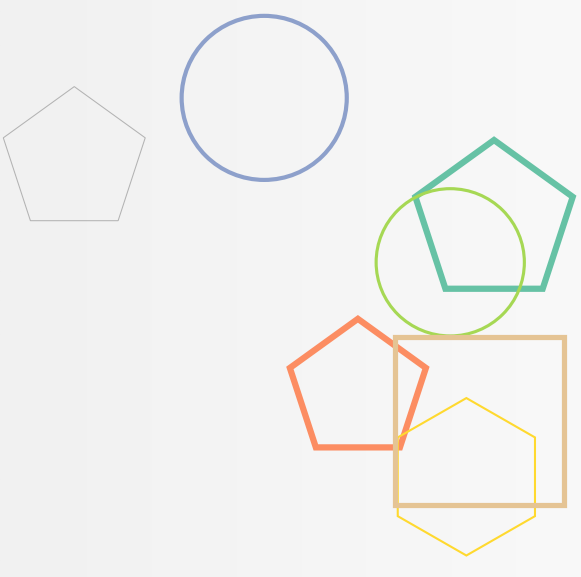[{"shape": "pentagon", "thickness": 3, "radius": 0.71, "center": [0.85, 0.614]}, {"shape": "pentagon", "thickness": 3, "radius": 0.62, "center": [0.616, 0.324]}, {"shape": "circle", "thickness": 2, "radius": 0.71, "center": [0.455, 0.83]}, {"shape": "circle", "thickness": 1.5, "radius": 0.64, "center": [0.775, 0.545]}, {"shape": "hexagon", "thickness": 1, "radius": 0.68, "center": [0.802, 0.174]}, {"shape": "square", "thickness": 2.5, "radius": 0.73, "center": [0.825, 0.271]}, {"shape": "pentagon", "thickness": 0.5, "radius": 0.64, "center": [0.128, 0.721]}]